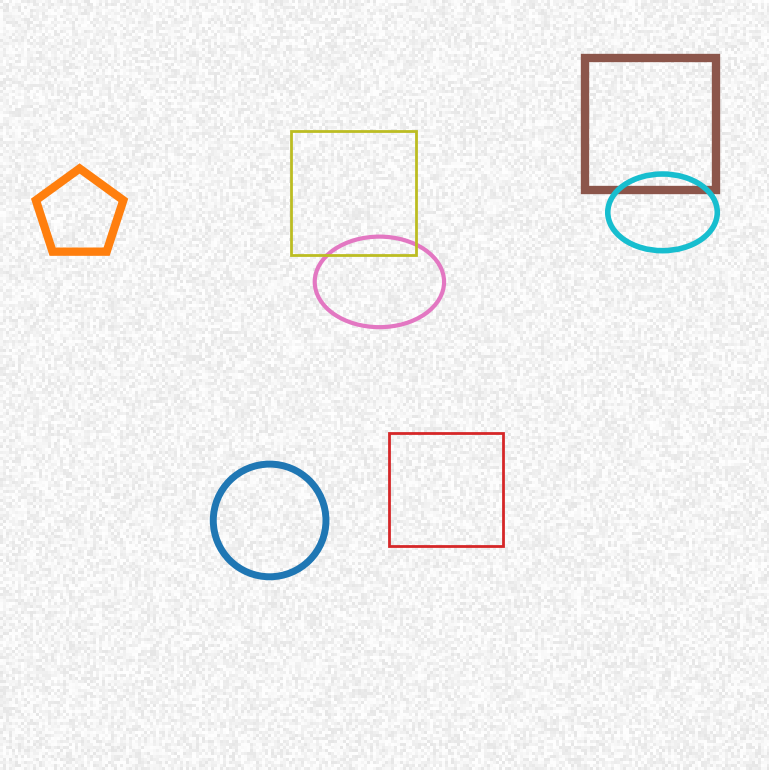[{"shape": "circle", "thickness": 2.5, "radius": 0.37, "center": [0.35, 0.324]}, {"shape": "pentagon", "thickness": 3, "radius": 0.3, "center": [0.103, 0.721]}, {"shape": "square", "thickness": 1, "radius": 0.37, "center": [0.579, 0.364]}, {"shape": "square", "thickness": 3, "radius": 0.43, "center": [0.845, 0.838]}, {"shape": "oval", "thickness": 1.5, "radius": 0.42, "center": [0.493, 0.634]}, {"shape": "square", "thickness": 1, "radius": 0.4, "center": [0.459, 0.749]}, {"shape": "oval", "thickness": 2, "radius": 0.36, "center": [0.86, 0.724]}]